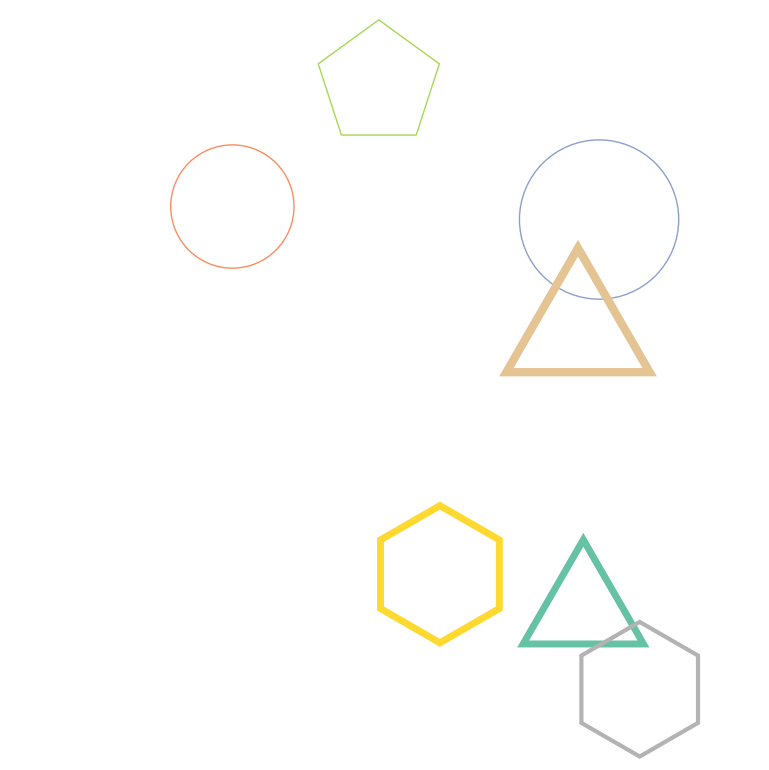[{"shape": "triangle", "thickness": 2.5, "radius": 0.45, "center": [0.758, 0.209]}, {"shape": "circle", "thickness": 0.5, "radius": 0.4, "center": [0.302, 0.732]}, {"shape": "circle", "thickness": 0.5, "radius": 0.52, "center": [0.778, 0.715]}, {"shape": "pentagon", "thickness": 0.5, "radius": 0.41, "center": [0.492, 0.892]}, {"shape": "hexagon", "thickness": 2.5, "radius": 0.45, "center": [0.571, 0.254]}, {"shape": "triangle", "thickness": 3, "radius": 0.54, "center": [0.751, 0.57]}, {"shape": "hexagon", "thickness": 1.5, "radius": 0.44, "center": [0.831, 0.105]}]